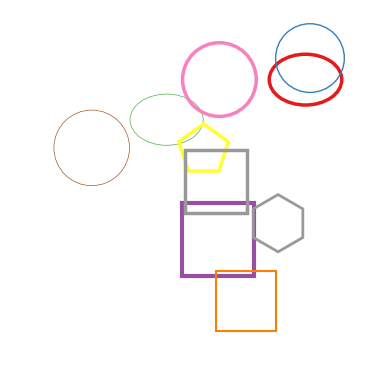[{"shape": "oval", "thickness": 2.5, "radius": 0.47, "center": [0.794, 0.793]}, {"shape": "circle", "thickness": 1, "radius": 0.45, "center": [0.805, 0.849]}, {"shape": "oval", "thickness": 0.5, "radius": 0.47, "center": [0.433, 0.689]}, {"shape": "square", "thickness": 3, "radius": 0.47, "center": [0.566, 0.378]}, {"shape": "square", "thickness": 1.5, "radius": 0.39, "center": [0.638, 0.218]}, {"shape": "pentagon", "thickness": 2.5, "radius": 0.34, "center": [0.529, 0.611]}, {"shape": "circle", "thickness": 0.5, "radius": 0.49, "center": [0.238, 0.616]}, {"shape": "circle", "thickness": 2.5, "radius": 0.48, "center": [0.57, 0.793]}, {"shape": "square", "thickness": 2.5, "radius": 0.41, "center": [0.561, 0.529]}, {"shape": "hexagon", "thickness": 2, "radius": 0.37, "center": [0.722, 0.42]}]